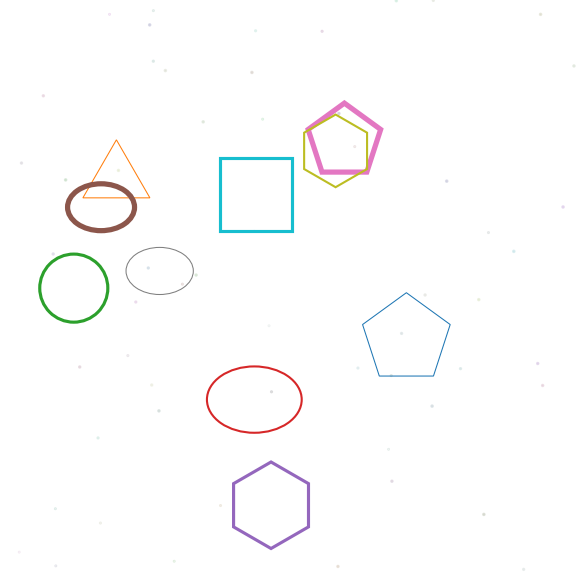[{"shape": "pentagon", "thickness": 0.5, "radius": 0.4, "center": [0.704, 0.413]}, {"shape": "triangle", "thickness": 0.5, "radius": 0.33, "center": [0.202, 0.69]}, {"shape": "circle", "thickness": 1.5, "radius": 0.29, "center": [0.128, 0.5]}, {"shape": "oval", "thickness": 1, "radius": 0.41, "center": [0.44, 0.307]}, {"shape": "hexagon", "thickness": 1.5, "radius": 0.37, "center": [0.469, 0.124]}, {"shape": "oval", "thickness": 2.5, "radius": 0.29, "center": [0.175, 0.64]}, {"shape": "pentagon", "thickness": 2.5, "radius": 0.33, "center": [0.596, 0.755]}, {"shape": "oval", "thickness": 0.5, "radius": 0.29, "center": [0.276, 0.53]}, {"shape": "hexagon", "thickness": 1, "radius": 0.31, "center": [0.581, 0.738]}, {"shape": "square", "thickness": 1.5, "radius": 0.32, "center": [0.443, 0.662]}]